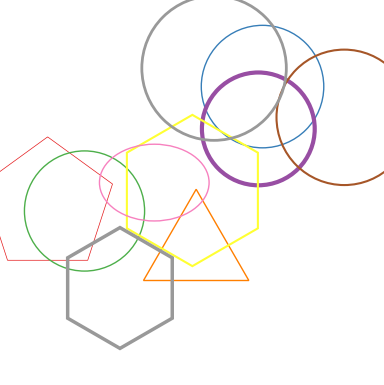[{"shape": "pentagon", "thickness": 0.5, "radius": 0.89, "center": [0.124, 0.467]}, {"shape": "circle", "thickness": 1, "radius": 0.8, "center": [0.682, 0.775]}, {"shape": "circle", "thickness": 1, "radius": 0.78, "center": [0.22, 0.452]}, {"shape": "circle", "thickness": 3, "radius": 0.73, "center": [0.671, 0.665]}, {"shape": "triangle", "thickness": 1, "radius": 0.79, "center": [0.51, 0.35]}, {"shape": "hexagon", "thickness": 1.5, "radius": 0.98, "center": [0.5, 0.505]}, {"shape": "circle", "thickness": 1.5, "radius": 0.88, "center": [0.894, 0.695]}, {"shape": "oval", "thickness": 1, "radius": 0.71, "center": [0.401, 0.526]}, {"shape": "circle", "thickness": 2, "radius": 0.94, "center": [0.556, 0.823]}, {"shape": "hexagon", "thickness": 2.5, "radius": 0.78, "center": [0.312, 0.252]}]